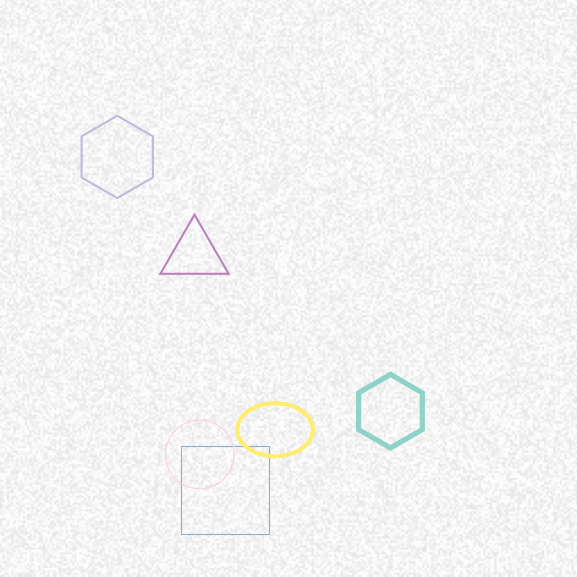[{"shape": "hexagon", "thickness": 2.5, "radius": 0.32, "center": [0.676, 0.287]}, {"shape": "hexagon", "thickness": 1, "radius": 0.36, "center": [0.203, 0.727]}, {"shape": "square", "thickness": 0.5, "radius": 0.38, "center": [0.39, 0.151]}, {"shape": "circle", "thickness": 0.5, "radius": 0.3, "center": [0.346, 0.212]}, {"shape": "triangle", "thickness": 1, "radius": 0.34, "center": [0.337, 0.559]}, {"shape": "oval", "thickness": 2, "radius": 0.33, "center": [0.476, 0.255]}]